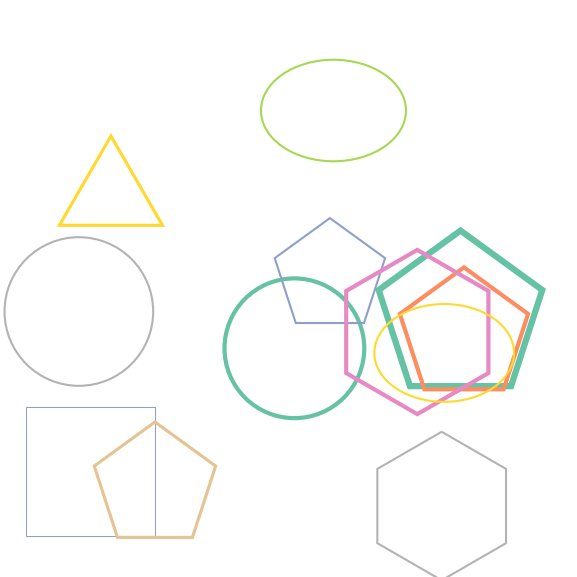[{"shape": "circle", "thickness": 2, "radius": 0.61, "center": [0.51, 0.396]}, {"shape": "pentagon", "thickness": 3, "radius": 0.74, "center": [0.797, 0.451]}, {"shape": "pentagon", "thickness": 2, "radius": 0.58, "center": [0.803, 0.419]}, {"shape": "square", "thickness": 0.5, "radius": 0.56, "center": [0.156, 0.182]}, {"shape": "pentagon", "thickness": 1, "radius": 0.5, "center": [0.571, 0.521]}, {"shape": "hexagon", "thickness": 2, "radius": 0.71, "center": [0.723, 0.424]}, {"shape": "oval", "thickness": 1, "radius": 0.63, "center": [0.577, 0.808]}, {"shape": "oval", "thickness": 1, "radius": 0.6, "center": [0.769, 0.388]}, {"shape": "triangle", "thickness": 1.5, "radius": 0.52, "center": [0.192, 0.661]}, {"shape": "pentagon", "thickness": 1.5, "radius": 0.55, "center": [0.268, 0.158]}, {"shape": "circle", "thickness": 1, "radius": 0.64, "center": [0.137, 0.46]}, {"shape": "hexagon", "thickness": 1, "radius": 0.64, "center": [0.765, 0.123]}]